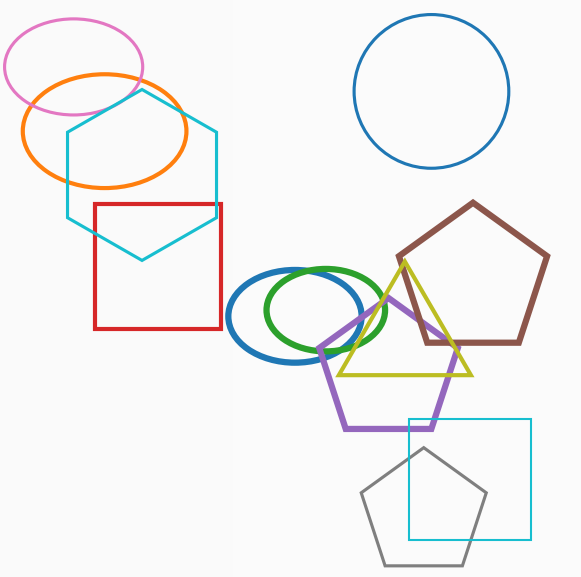[{"shape": "oval", "thickness": 3, "radius": 0.57, "center": [0.507, 0.451]}, {"shape": "circle", "thickness": 1.5, "radius": 0.67, "center": [0.742, 0.841]}, {"shape": "oval", "thickness": 2, "radius": 0.7, "center": [0.18, 0.772]}, {"shape": "oval", "thickness": 3, "radius": 0.51, "center": [0.561, 0.462]}, {"shape": "square", "thickness": 2, "radius": 0.54, "center": [0.272, 0.538]}, {"shape": "pentagon", "thickness": 3, "radius": 0.63, "center": [0.668, 0.358]}, {"shape": "pentagon", "thickness": 3, "radius": 0.67, "center": [0.814, 0.514]}, {"shape": "oval", "thickness": 1.5, "radius": 0.59, "center": [0.127, 0.883]}, {"shape": "pentagon", "thickness": 1.5, "radius": 0.57, "center": [0.729, 0.111]}, {"shape": "triangle", "thickness": 2, "radius": 0.66, "center": [0.697, 0.415]}, {"shape": "square", "thickness": 1, "radius": 0.52, "center": [0.809, 0.169]}, {"shape": "hexagon", "thickness": 1.5, "radius": 0.74, "center": [0.244, 0.696]}]